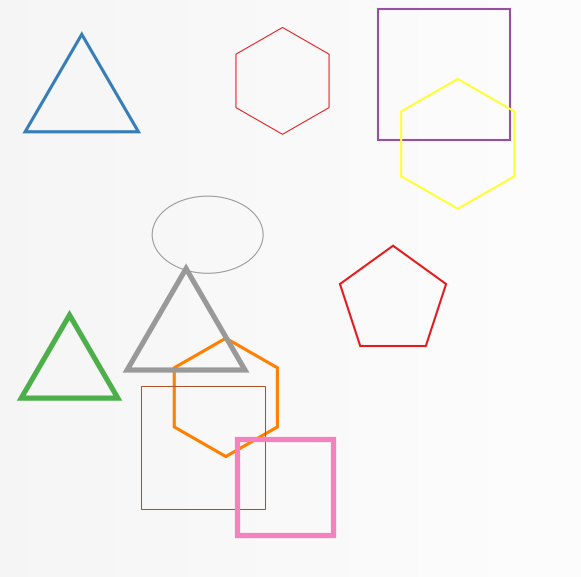[{"shape": "pentagon", "thickness": 1, "radius": 0.48, "center": [0.676, 0.478]}, {"shape": "hexagon", "thickness": 0.5, "radius": 0.46, "center": [0.486, 0.859]}, {"shape": "triangle", "thickness": 1.5, "radius": 0.56, "center": [0.141, 0.827]}, {"shape": "triangle", "thickness": 2.5, "radius": 0.48, "center": [0.12, 0.358]}, {"shape": "square", "thickness": 1, "radius": 0.57, "center": [0.764, 0.87]}, {"shape": "hexagon", "thickness": 1.5, "radius": 0.51, "center": [0.389, 0.311]}, {"shape": "hexagon", "thickness": 1, "radius": 0.56, "center": [0.787, 0.75]}, {"shape": "square", "thickness": 0.5, "radius": 0.54, "center": [0.349, 0.224]}, {"shape": "square", "thickness": 2.5, "radius": 0.41, "center": [0.491, 0.155]}, {"shape": "oval", "thickness": 0.5, "radius": 0.48, "center": [0.357, 0.593]}, {"shape": "triangle", "thickness": 2.5, "radius": 0.59, "center": [0.32, 0.417]}]